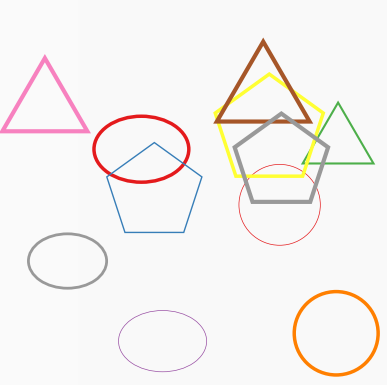[{"shape": "oval", "thickness": 2.5, "radius": 0.61, "center": [0.365, 0.612]}, {"shape": "circle", "thickness": 0.5, "radius": 0.53, "center": [0.722, 0.468]}, {"shape": "pentagon", "thickness": 1, "radius": 0.65, "center": [0.398, 0.501]}, {"shape": "triangle", "thickness": 1.5, "radius": 0.53, "center": [0.872, 0.628]}, {"shape": "oval", "thickness": 0.5, "radius": 0.57, "center": [0.42, 0.114]}, {"shape": "circle", "thickness": 2.5, "radius": 0.54, "center": [0.868, 0.134]}, {"shape": "pentagon", "thickness": 2.5, "radius": 0.73, "center": [0.695, 0.661]}, {"shape": "triangle", "thickness": 3, "radius": 0.69, "center": [0.679, 0.753]}, {"shape": "triangle", "thickness": 3, "radius": 0.63, "center": [0.116, 0.722]}, {"shape": "oval", "thickness": 2, "radius": 0.5, "center": [0.174, 0.322]}, {"shape": "pentagon", "thickness": 3, "radius": 0.63, "center": [0.726, 0.578]}]